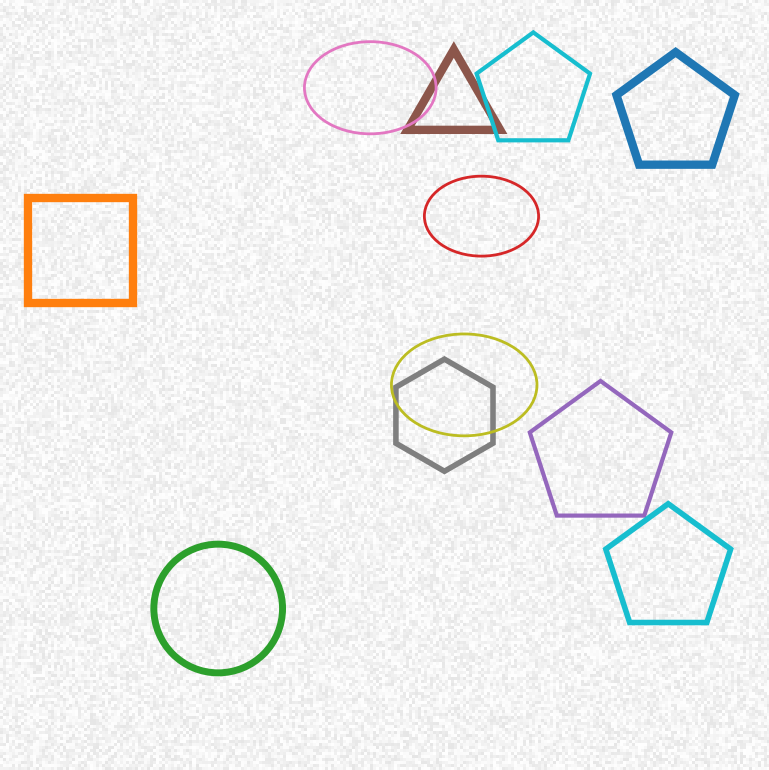[{"shape": "pentagon", "thickness": 3, "radius": 0.4, "center": [0.877, 0.851]}, {"shape": "square", "thickness": 3, "radius": 0.34, "center": [0.105, 0.675]}, {"shape": "circle", "thickness": 2.5, "radius": 0.42, "center": [0.283, 0.21]}, {"shape": "oval", "thickness": 1, "radius": 0.37, "center": [0.625, 0.719]}, {"shape": "pentagon", "thickness": 1.5, "radius": 0.48, "center": [0.78, 0.409]}, {"shape": "triangle", "thickness": 3, "radius": 0.35, "center": [0.589, 0.866]}, {"shape": "oval", "thickness": 1, "radius": 0.43, "center": [0.481, 0.886]}, {"shape": "hexagon", "thickness": 2, "radius": 0.36, "center": [0.577, 0.461]}, {"shape": "oval", "thickness": 1, "radius": 0.47, "center": [0.603, 0.5]}, {"shape": "pentagon", "thickness": 1.5, "radius": 0.39, "center": [0.693, 0.88]}, {"shape": "pentagon", "thickness": 2, "radius": 0.43, "center": [0.868, 0.261]}]